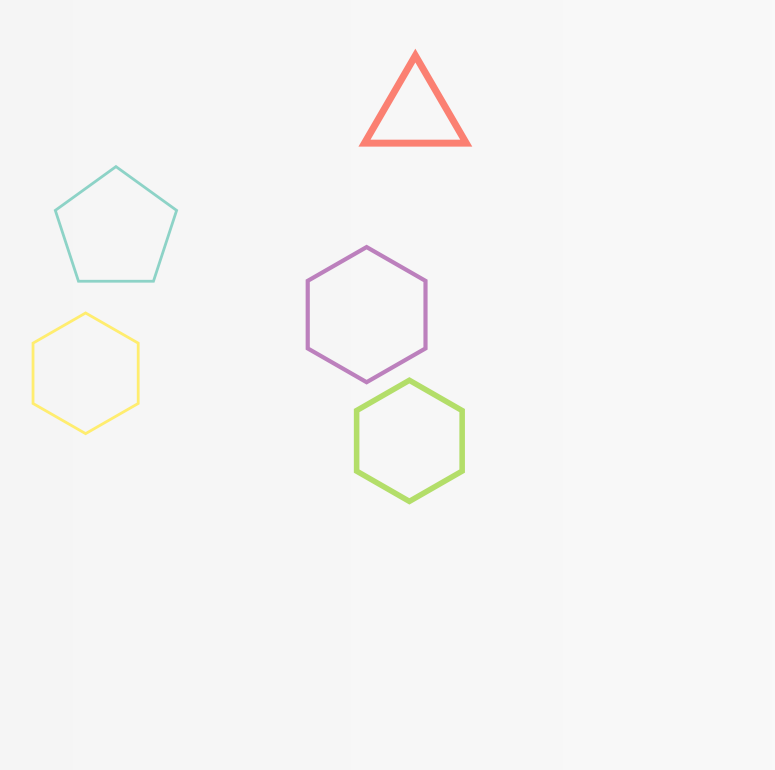[{"shape": "pentagon", "thickness": 1, "radius": 0.41, "center": [0.15, 0.701]}, {"shape": "triangle", "thickness": 2.5, "radius": 0.38, "center": [0.536, 0.852]}, {"shape": "hexagon", "thickness": 2, "radius": 0.39, "center": [0.528, 0.427]}, {"shape": "hexagon", "thickness": 1.5, "radius": 0.44, "center": [0.473, 0.591]}, {"shape": "hexagon", "thickness": 1, "radius": 0.39, "center": [0.11, 0.515]}]